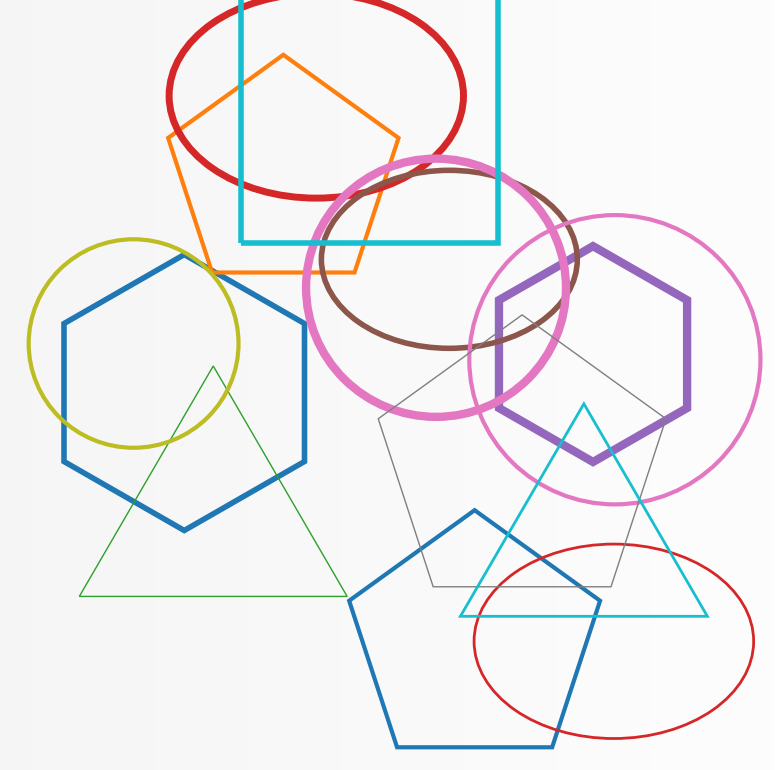[{"shape": "hexagon", "thickness": 2, "radius": 0.9, "center": [0.238, 0.49]}, {"shape": "pentagon", "thickness": 1.5, "radius": 0.85, "center": [0.612, 0.167]}, {"shape": "pentagon", "thickness": 1.5, "radius": 0.78, "center": [0.366, 0.773]}, {"shape": "triangle", "thickness": 0.5, "radius": 1.0, "center": [0.275, 0.325]}, {"shape": "oval", "thickness": 1, "radius": 0.9, "center": [0.792, 0.167]}, {"shape": "oval", "thickness": 2.5, "radius": 0.95, "center": [0.408, 0.876]}, {"shape": "hexagon", "thickness": 3, "radius": 0.7, "center": [0.765, 0.54]}, {"shape": "oval", "thickness": 2, "radius": 0.83, "center": [0.58, 0.663]}, {"shape": "circle", "thickness": 1.5, "radius": 0.94, "center": [0.793, 0.533]}, {"shape": "circle", "thickness": 3, "radius": 0.84, "center": [0.563, 0.626]}, {"shape": "pentagon", "thickness": 0.5, "radius": 0.98, "center": [0.674, 0.396]}, {"shape": "circle", "thickness": 1.5, "radius": 0.68, "center": [0.172, 0.554]}, {"shape": "square", "thickness": 2, "radius": 0.83, "center": [0.477, 0.85]}, {"shape": "triangle", "thickness": 1, "radius": 0.92, "center": [0.753, 0.292]}]